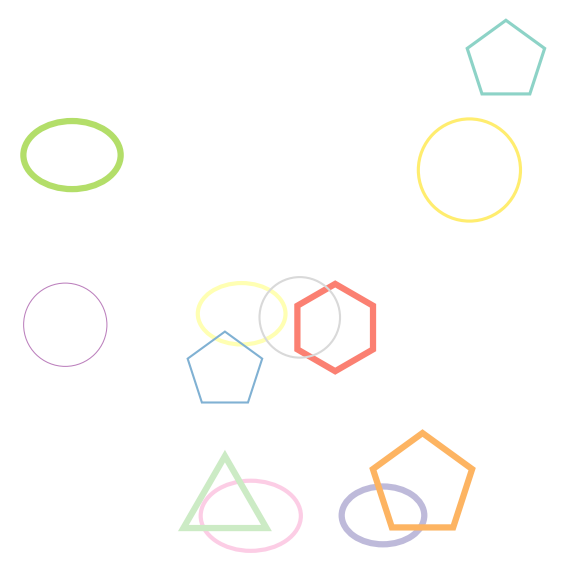[{"shape": "pentagon", "thickness": 1.5, "radius": 0.35, "center": [0.876, 0.894]}, {"shape": "oval", "thickness": 2, "radius": 0.38, "center": [0.418, 0.456]}, {"shape": "oval", "thickness": 3, "radius": 0.36, "center": [0.663, 0.107]}, {"shape": "hexagon", "thickness": 3, "radius": 0.38, "center": [0.58, 0.432]}, {"shape": "pentagon", "thickness": 1, "radius": 0.34, "center": [0.389, 0.357]}, {"shape": "pentagon", "thickness": 3, "radius": 0.45, "center": [0.732, 0.159]}, {"shape": "oval", "thickness": 3, "radius": 0.42, "center": [0.125, 0.731]}, {"shape": "oval", "thickness": 2, "radius": 0.43, "center": [0.434, 0.106]}, {"shape": "circle", "thickness": 1, "radius": 0.35, "center": [0.519, 0.45]}, {"shape": "circle", "thickness": 0.5, "radius": 0.36, "center": [0.113, 0.437]}, {"shape": "triangle", "thickness": 3, "radius": 0.42, "center": [0.389, 0.126]}, {"shape": "circle", "thickness": 1.5, "radius": 0.44, "center": [0.813, 0.705]}]